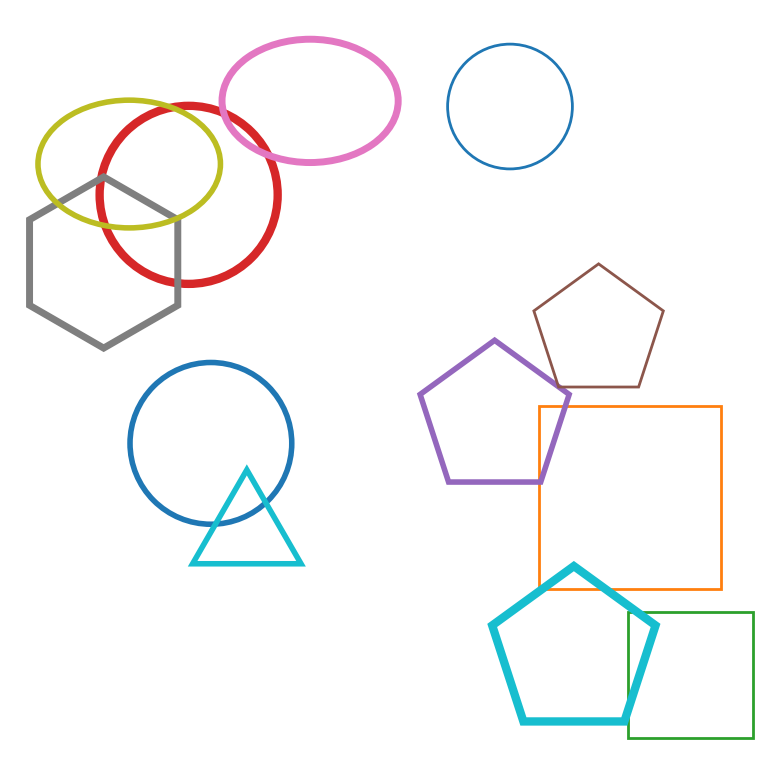[{"shape": "circle", "thickness": 1, "radius": 0.41, "center": [0.662, 0.862]}, {"shape": "circle", "thickness": 2, "radius": 0.53, "center": [0.274, 0.424]}, {"shape": "square", "thickness": 1, "radius": 0.59, "center": [0.818, 0.354]}, {"shape": "square", "thickness": 1, "radius": 0.41, "center": [0.896, 0.123]}, {"shape": "circle", "thickness": 3, "radius": 0.58, "center": [0.245, 0.747]}, {"shape": "pentagon", "thickness": 2, "radius": 0.51, "center": [0.642, 0.456]}, {"shape": "pentagon", "thickness": 1, "radius": 0.44, "center": [0.777, 0.569]}, {"shape": "oval", "thickness": 2.5, "radius": 0.57, "center": [0.403, 0.869]}, {"shape": "hexagon", "thickness": 2.5, "radius": 0.56, "center": [0.135, 0.659]}, {"shape": "oval", "thickness": 2, "radius": 0.59, "center": [0.168, 0.787]}, {"shape": "pentagon", "thickness": 3, "radius": 0.56, "center": [0.745, 0.153]}, {"shape": "triangle", "thickness": 2, "radius": 0.41, "center": [0.321, 0.308]}]